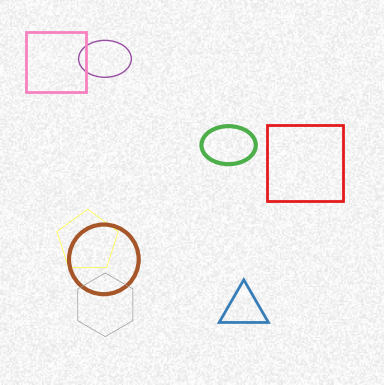[{"shape": "square", "thickness": 2, "radius": 0.49, "center": [0.792, 0.576]}, {"shape": "triangle", "thickness": 2, "radius": 0.37, "center": [0.633, 0.199]}, {"shape": "oval", "thickness": 3, "radius": 0.35, "center": [0.594, 0.623]}, {"shape": "oval", "thickness": 1, "radius": 0.34, "center": [0.273, 0.847]}, {"shape": "pentagon", "thickness": 0.5, "radius": 0.42, "center": [0.228, 0.373]}, {"shape": "circle", "thickness": 3, "radius": 0.45, "center": [0.27, 0.326]}, {"shape": "square", "thickness": 2, "radius": 0.39, "center": [0.145, 0.839]}, {"shape": "hexagon", "thickness": 0.5, "radius": 0.41, "center": [0.274, 0.208]}]